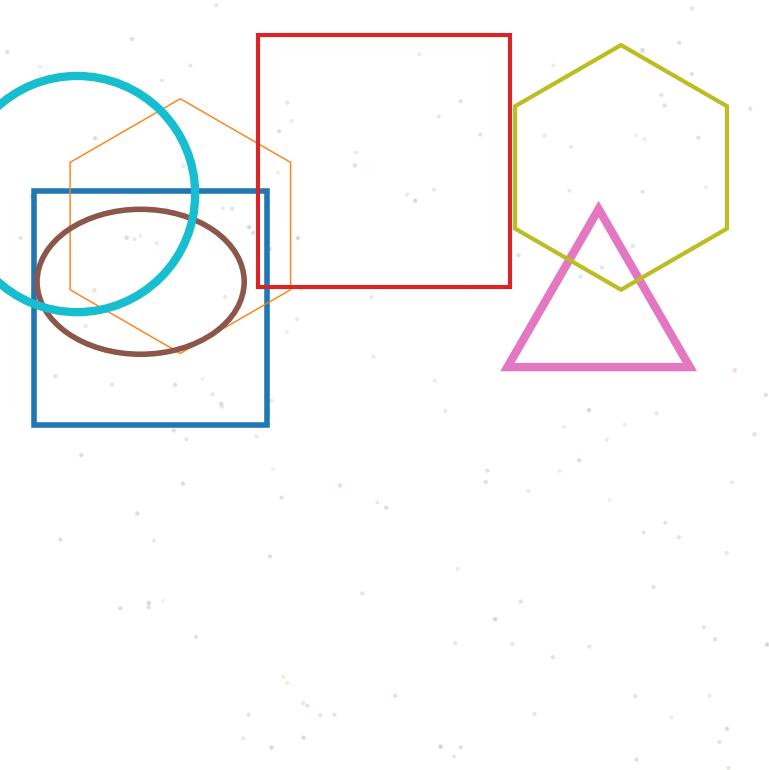[{"shape": "square", "thickness": 2, "radius": 0.76, "center": [0.195, 0.6]}, {"shape": "hexagon", "thickness": 0.5, "radius": 0.83, "center": [0.234, 0.706]}, {"shape": "square", "thickness": 1.5, "radius": 0.82, "center": [0.499, 0.791]}, {"shape": "oval", "thickness": 2, "radius": 0.67, "center": [0.183, 0.634]}, {"shape": "triangle", "thickness": 3, "radius": 0.68, "center": [0.777, 0.592]}, {"shape": "hexagon", "thickness": 1.5, "radius": 0.79, "center": [0.807, 0.783]}, {"shape": "circle", "thickness": 3, "radius": 0.77, "center": [0.1, 0.748]}]